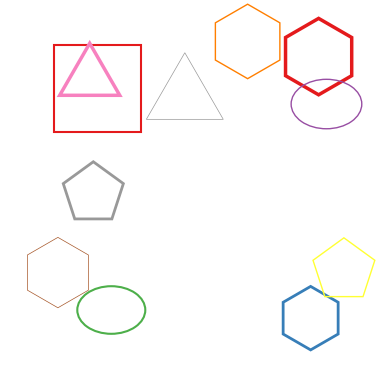[{"shape": "hexagon", "thickness": 2.5, "radius": 0.5, "center": [0.828, 0.853]}, {"shape": "square", "thickness": 1.5, "radius": 0.56, "center": [0.254, 0.77]}, {"shape": "hexagon", "thickness": 2, "radius": 0.41, "center": [0.807, 0.174]}, {"shape": "oval", "thickness": 1.5, "radius": 0.44, "center": [0.289, 0.195]}, {"shape": "oval", "thickness": 1, "radius": 0.46, "center": [0.848, 0.73]}, {"shape": "hexagon", "thickness": 1, "radius": 0.48, "center": [0.643, 0.892]}, {"shape": "pentagon", "thickness": 1, "radius": 0.42, "center": [0.893, 0.298]}, {"shape": "hexagon", "thickness": 0.5, "radius": 0.46, "center": [0.15, 0.292]}, {"shape": "triangle", "thickness": 2.5, "radius": 0.45, "center": [0.233, 0.797]}, {"shape": "triangle", "thickness": 0.5, "radius": 0.58, "center": [0.48, 0.748]}, {"shape": "pentagon", "thickness": 2, "radius": 0.41, "center": [0.242, 0.498]}]